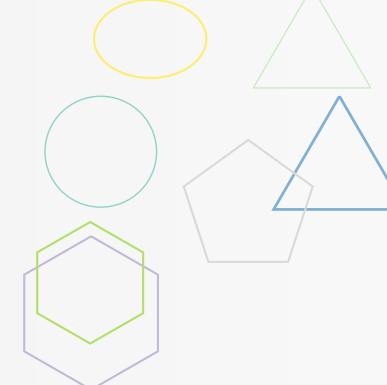[{"shape": "circle", "thickness": 1, "radius": 0.72, "center": [0.26, 0.606]}, {"shape": "hexagon", "thickness": 1.5, "radius": 1.0, "center": [0.235, 0.187]}, {"shape": "triangle", "thickness": 2, "radius": 0.98, "center": [0.876, 0.554]}, {"shape": "hexagon", "thickness": 1.5, "radius": 0.79, "center": [0.233, 0.266]}, {"shape": "pentagon", "thickness": 1.5, "radius": 0.87, "center": [0.641, 0.461]}, {"shape": "triangle", "thickness": 1, "radius": 0.88, "center": [0.805, 0.859]}, {"shape": "oval", "thickness": 1.5, "radius": 0.73, "center": [0.388, 0.899]}]